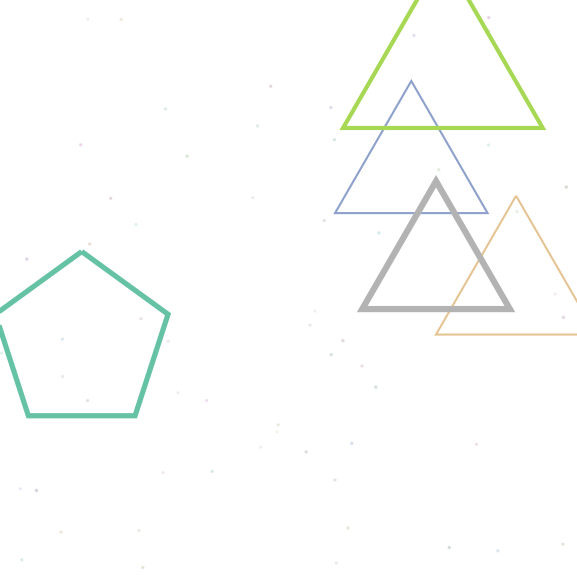[{"shape": "pentagon", "thickness": 2.5, "radius": 0.79, "center": [0.142, 0.406]}, {"shape": "triangle", "thickness": 1, "radius": 0.76, "center": [0.712, 0.706]}, {"shape": "triangle", "thickness": 2, "radius": 1.0, "center": [0.767, 0.877]}, {"shape": "triangle", "thickness": 1, "radius": 0.8, "center": [0.894, 0.5]}, {"shape": "triangle", "thickness": 3, "radius": 0.74, "center": [0.755, 0.538]}]